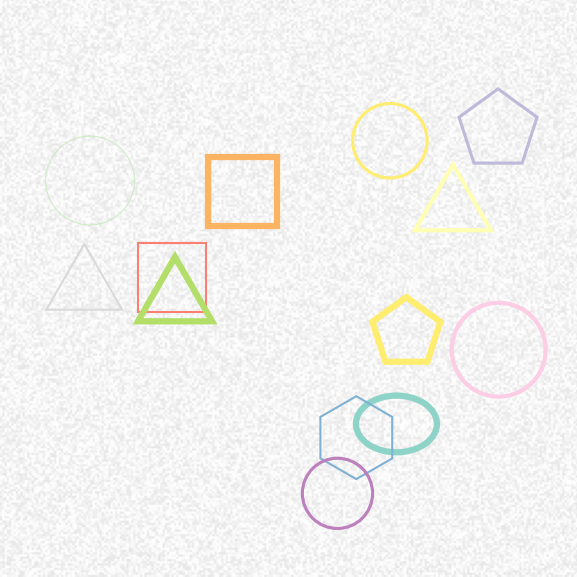[{"shape": "oval", "thickness": 3, "radius": 0.35, "center": [0.686, 0.265]}, {"shape": "triangle", "thickness": 2, "radius": 0.38, "center": [0.784, 0.638]}, {"shape": "pentagon", "thickness": 1.5, "radius": 0.36, "center": [0.862, 0.774]}, {"shape": "square", "thickness": 1, "radius": 0.3, "center": [0.298, 0.518]}, {"shape": "hexagon", "thickness": 1, "radius": 0.36, "center": [0.617, 0.241]}, {"shape": "square", "thickness": 3, "radius": 0.3, "center": [0.42, 0.668]}, {"shape": "triangle", "thickness": 3, "radius": 0.37, "center": [0.303, 0.48]}, {"shape": "circle", "thickness": 2, "radius": 0.41, "center": [0.864, 0.394]}, {"shape": "triangle", "thickness": 1, "radius": 0.38, "center": [0.146, 0.501]}, {"shape": "circle", "thickness": 1.5, "radius": 0.3, "center": [0.584, 0.145]}, {"shape": "circle", "thickness": 0.5, "radius": 0.38, "center": [0.156, 0.687]}, {"shape": "circle", "thickness": 1.5, "radius": 0.32, "center": [0.675, 0.755]}, {"shape": "pentagon", "thickness": 3, "radius": 0.31, "center": [0.704, 0.423]}]